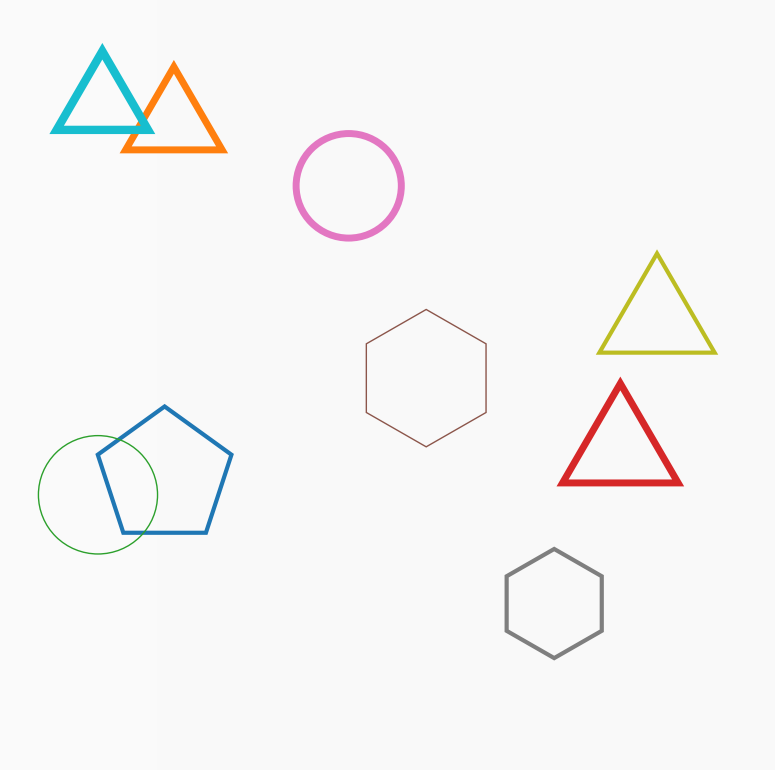[{"shape": "pentagon", "thickness": 1.5, "radius": 0.45, "center": [0.212, 0.381]}, {"shape": "triangle", "thickness": 2.5, "radius": 0.36, "center": [0.224, 0.841]}, {"shape": "circle", "thickness": 0.5, "radius": 0.38, "center": [0.126, 0.357]}, {"shape": "triangle", "thickness": 2.5, "radius": 0.43, "center": [0.8, 0.416]}, {"shape": "hexagon", "thickness": 0.5, "radius": 0.45, "center": [0.55, 0.509]}, {"shape": "circle", "thickness": 2.5, "radius": 0.34, "center": [0.45, 0.759]}, {"shape": "hexagon", "thickness": 1.5, "radius": 0.35, "center": [0.715, 0.216]}, {"shape": "triangle", "thickness": 1.5, "radius": 0.43, "center": [0.848, 0.585]}, {"shape": "triangle", "thickness": 3, "radius": 0.34, "center": [0.132, 0.865]}]